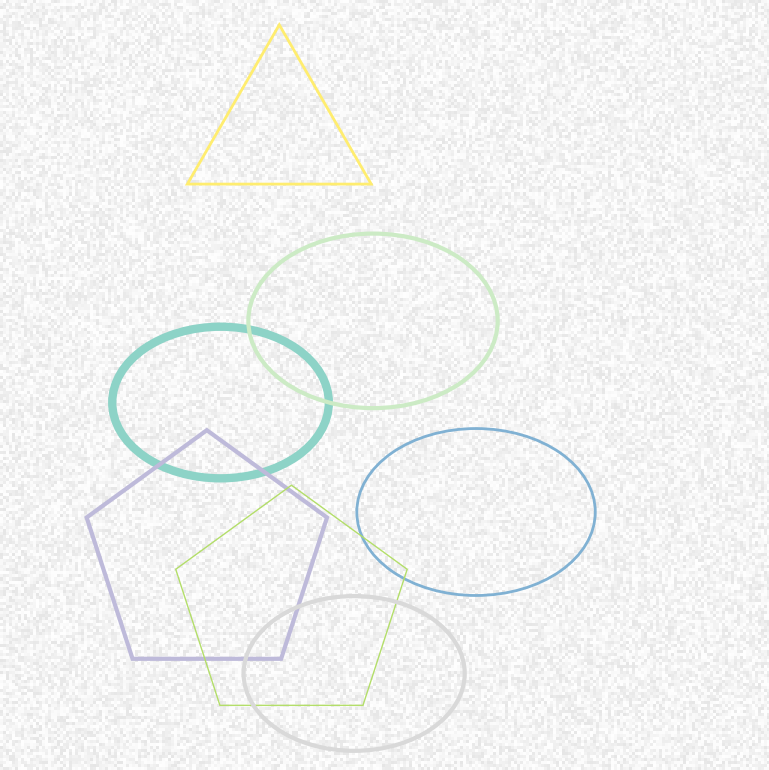[{"shape": "oval", "thickness": 3, "radius": 0.7, "center": [0.286, 0.477]}, {"shape": "pentagon", "thickness": 1.5, "radius": 0.82, "center": [0.269, 0.277]}, {"shape": "oval", "thickness": 1, "radius": 0.77, "center": [0.618, 0.335]}, {"shape": "pentagon", "thickness": 0.5, "radius": 0.79, "center": [0.379, 0.212]}, {"shape": "oval", "thickness": 1.5, "radius": 0.72, "center": [0.46, 0.125]}, {"shape": "oval", "thickness": 1.5, "radius": 0.81, "center": [0.484, 0.583]}, {"shape": "triangle", "thickness": 1, "radius": 0.69, "center": [0.363, 0.83]}]